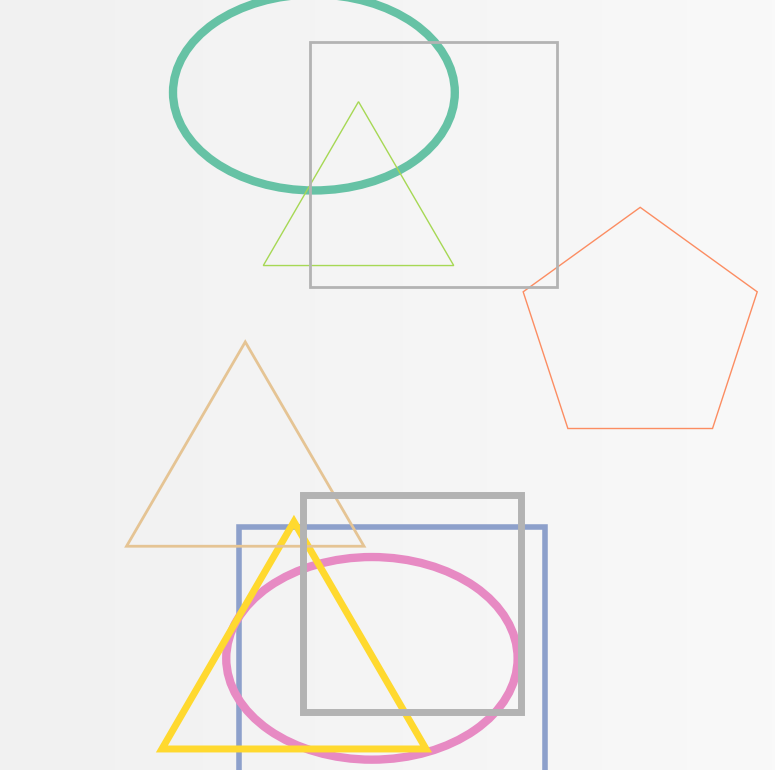[{"shape": "oval", "thickness": 3, "radius": 0.91, "center": [0.405, 0.88]}, {"shape": "pentagon", "thickness": 0.5, "radius": 0.79, "center": [0.826, 0.572]}, {"shape": "square", "thickness": 2, "radius": 0.98, "center": [0.506, 0.118]}, {"shape": "oval", "thickness": 3, "radius": 0.94, "center": [0.48, 0.145]}, {"shape": "triangle", "thickness": 0.5, "radius": 0.71, "center": [0.463, 0.726]}, {"shape": "triangle", "thickness": 2.5, "radius": 0.98, "center": [0.379, 0.126]}, {"shape": "triangle", "thickness": 1, "radius": 0.88, "center": [0.316, 0.379]}, {"shape": "square", "thickness": 1, "radius": 0.8, "center": [0.56, 0.787]}, {"shape": "square", "thickness": 2.5, "radius": 0.7, "center": [0.532, 0.216]}]